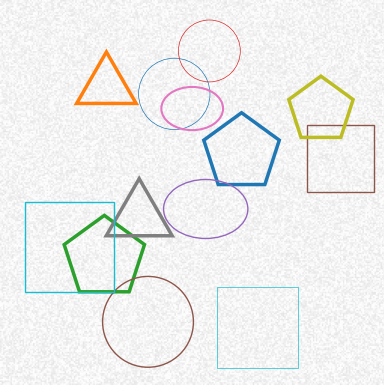[{"shape": "pentagon", "thickness": 2.5, "radius": 0.52, "center": [0.627, 0.604]}, {"shape": "circle", "thickness": 0.5, "radius": 0.46, "center": [0.453, 0.756]}, {"shape": "triangle", "thickness": 2.5, "radius": 0.45, "center": [0.276, 0.776]}, {"shape": "pentagon", "thickness": 2.5, "radius": 0.55, "center": [0.271, 0.331]}, {"shape": "circle", "thickness": 0.5, "radius": 0.4, "center": [0.544, 0.868]}, {"shape": "oval", "thickness": 1, "radius": 0.55, "center": [0.534, 0.457]}, {"shape": "circle", "thickness": 1, "radius": 0.59, "center": [0.384, 0.164]}, {"shape": "square", "thickness": 1, "radius": 0.43, "center": [0.884, 0.589]}, {"shape": "oval", "thickness": 1.5, "radius": 0.4, "center": [0.499, 0.718]}, {"shape": "triangle", "thickness": 2.5, "radius": 0.49, "center": [0.362, 0.437]}, {"shape": "pentagon", "thickness": 2.5, "radius": 0.44, "center": [0.834, 0.714]}, {"shape": "square", "thickness": 1, "radius": 0.58, "center": [0.181, 0.359]}, {"shape": "square", "thickness": 0.5, "radius": 0.52, "center": [0.669, 0.149]}]